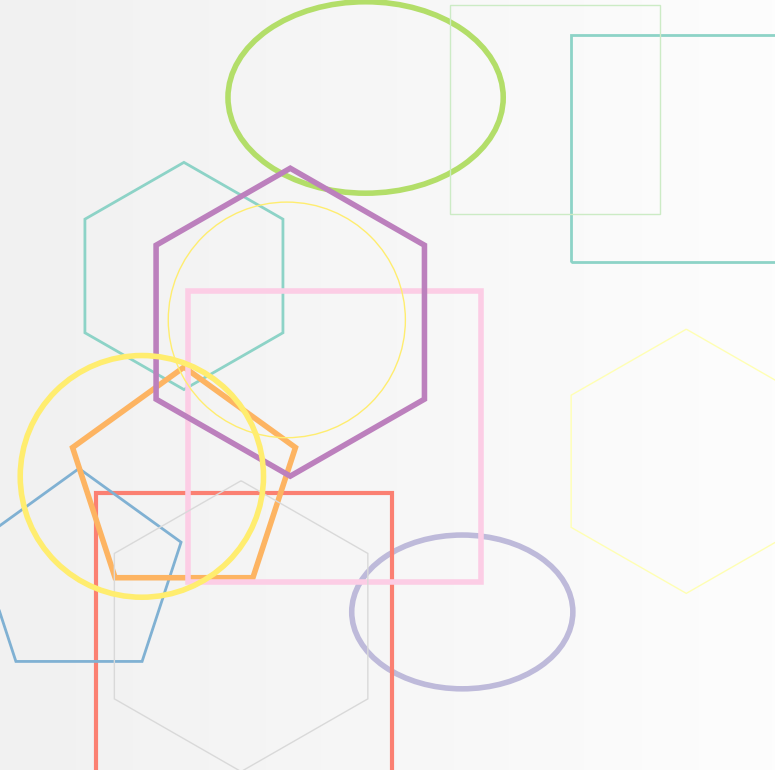[{"shape": "square", "thickness": 1, "radius": 0.74, "center": [0.885, 0.807]}, {"shape": "hexagon", "thickness": 1, "radius": 0.74, "center": [0.237, 0.642]}, {"shape": "hexagon", "thickness": 0.5, "radius": 0.86, "center": [0.886, 0.401]}, {"shape": "oval", "thickness": 2, "radius": 0.71, "center": [0.596, 0.205]}, {"shape": "square", "thickness": 1.5, "radius": 0.95, "center": [0.315, 0.168]}, {"shape": "pentagon", "thickness": 1, "radius": 0.69, "center": [0.102, 0.253]}, {"shape": "pentagon", "thickness": 2, "radius": 0.76, "center": [0.237, 0.372]}, {"shape": "oval", "thickness": 2, "radius": 0.89, "center": [0.472, 0.873]}, {"shape": "square", "thickness": 2, "radius": 0.95, "center": [0.432, 0.433]}, {"shape": "hexagon", "thickness": 0.5, "radius": 0.94, "center": [0.311, 0.187]}, {"shape": "hexagon", "thickness": 2, "radius": 1.0, "center": [0.375, 0.582]}, {"shape": "square", "thickness": 0.5, "radius": 0.68, "center": [0.716, 0.858]}, {"shape": "circle", "thickness": 2, "radius": 0.78, "center": [0.183, 0.381]}, {"shape": "circle", "thickness": 0.5, "radius": 0.76, "center": [0.37, 0.585]}]